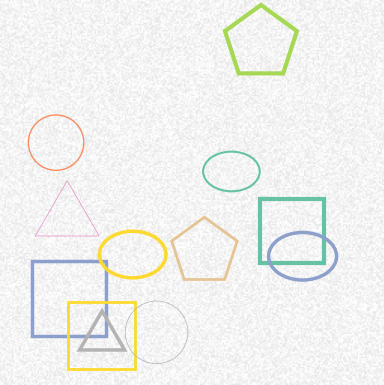[{"shape": "oval", "thickness": 1.5, "radius": 0.37, "center": [0.601, 0.555]}, {"shape": "square", "thickness": 3, "radius": 0.42, "center": [0.759, 0.4]}, {"shape": "circle", "thickness": 1, "radius": 0.36, "center": [0.146, 0.63]}, {"shape": "oval", "thickness": 2.5, "radius": 0.44, "center": [0.786, 0.334]}, {"shape": "square", "thickness": 2.5, "radius": 0.48, "center": [0.179, 0.225]}, {"shape": "triangle", "thickness": 0.5, "radius": 0.48, "center": [0.175, 0.435]}, {"shape": "pentagon", "thickness": 3, "radius": 0.49, "center": [0.678, 0.889]}, {"shape": "square", "thickness": 2, "radius": 0.44, "center": [0.264, 0.129]}, {"shape": "oval", "thickness": 2.5, "radius": 0.43, "center": [0.345, 0.339]}, {"shape": "pentagon", "thickness": 2, "radius": 0.45, "center": [0.531, 0.346]}, {"shape": "circle", "thickness": 0.5, "radius": 0.41, "center": [0.407, 0.137]}, {"shape": "triangle", "thickness": 2.5, "radius": 0.34, "center": [0.265, 0.125]}]